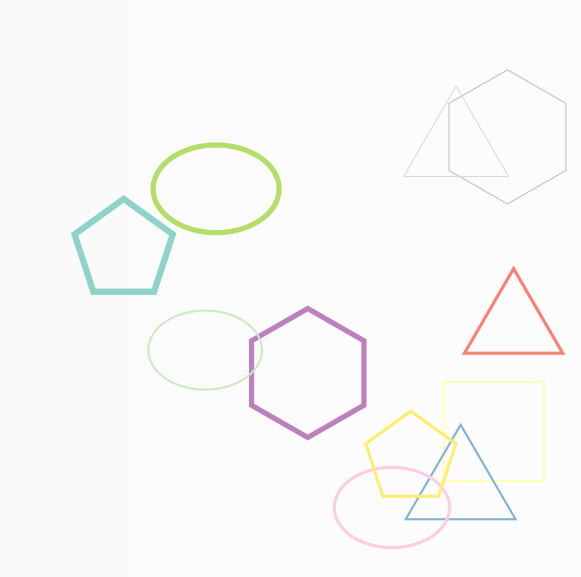[{"shape": "pentagon", "thickness": 3, "radius": 0.44, "center": [0.213, 0.566]}, {"shape": "square", "thickness": 1, "radius": 0.43, "center": [0.849, 0.252]}, {"shape": "hexagon", "thickness": 0.5, "radius": 0.58, "center": [0.873, 0.762]}, {"shape": "triangle", "thickness": 1.5, "radius": 0.49, "center": [0.884, 0.436]}, {"shape": "triangle", "thickness": 1, "radius": 0.55, "center": [0.792, 0.155]}, {"shape": "oval", "thickness": 2.5, "radius": 0.54, "center": [0.372, 0.672]}, {"shape": "oval", "thickness": 1.5, "radius": 0.5, "center": [0.674, 0.12]}, {"shape": "triangle", "thickness": 0.5, "radius": 0.52, "center": [0.785, 0.746]}, {"shape": "hexagon", "thickness": 2.5, "radius": 0.56, "center": [0.529, 0.353]}, {"shape": "oval", "thickness": 1, "radius": 0.49, "center": [0.353, 0.393]}, {"shape": "pentagon", "thickness": 1.5, "radius": 0.41, "center": [0.707, 0.206]}]